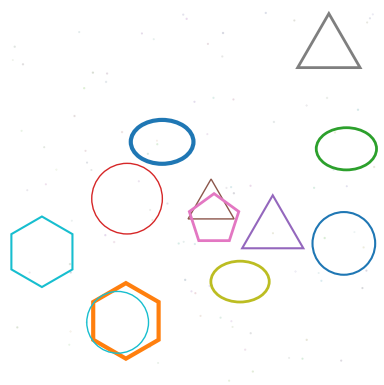[{"shape": "circle", "thickness": 1.5, "radius": 0.41, "center": [0.893, 0.368]}, {"shape": "oval", "thickness": 3, "radius": 0.41, "center": [0.421, 0.632]}, {"shape": "hexagon", "thickness": 3, "radius": 0.49, "center": [0.327, 0.167]}, {"shape": "oval", "thickness": 2, "radius": 0.39, "center": [0.9, 0.614]}, {"shape": "circle", "thickness": 1, "radius": 0.46, "center": [0.33, 0.484]}, {"shape": "triangle", "thickness": 1.5, "radius": 0.46, "center": [0.708, 0.401]}, {"shape": "triangle", "thickness": 1, "radius": 0.35, "center": [0.548, 0.466]}, {"shape": "pentagon", "thickness": 2, "radius": 0.34, "center": [0.556, 0.43]}, {"shape": "triangle", "thickness": 2, "radius": 0.47, "center": [0.854, 0.871]}, {"shape": "oval", "thickness": 2, "radius": 0.38, "center": [0.624, 0.269]}, {"shape": "hexagon", "thickness": 1.5, "radius": 0.46, "center": [0.109, 0.346]}, {"shape": "circle", "thickness": 1, "radius": 0.4, "center": [0.306, 0.163]}]